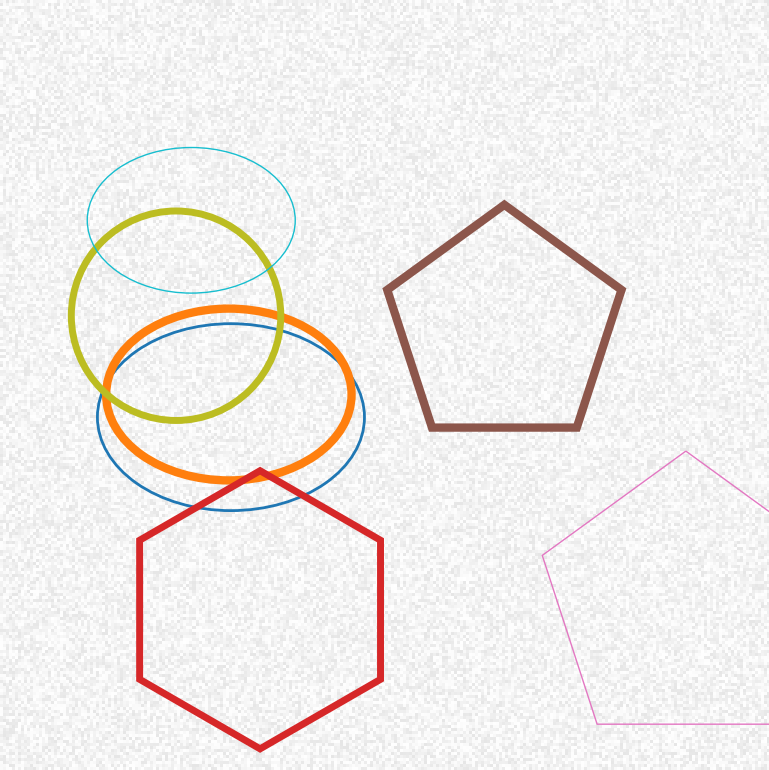[{"shape": "oval", "thickness": 1, "radius": 0.87, "center": [0.3, 0.458]}, {"shape": "oval", "thickness": 3, "radius": 0.8, "center": [0.297, 0.488]}, {"shape": "hexagon", "thickness": 2.5, "radius": 0.9, "center": [0.338, 0.208]}, {"shape": "pentagon", "thickness": 3, "radius": 0.8, "center": [0.655, 0.574]}, {"shape": "pentagon", "thickness": 0.5, "radius": 0.98, "center": [0.891, 0.218]}, {"shape": "circle", "thickness": 2.5, "radius": 0.68, "center": [0.229, 0.59]}, {"shape": "oval", "thickness": 0.5, "radius": 0.68, "center": [0.248, 0.714]}]